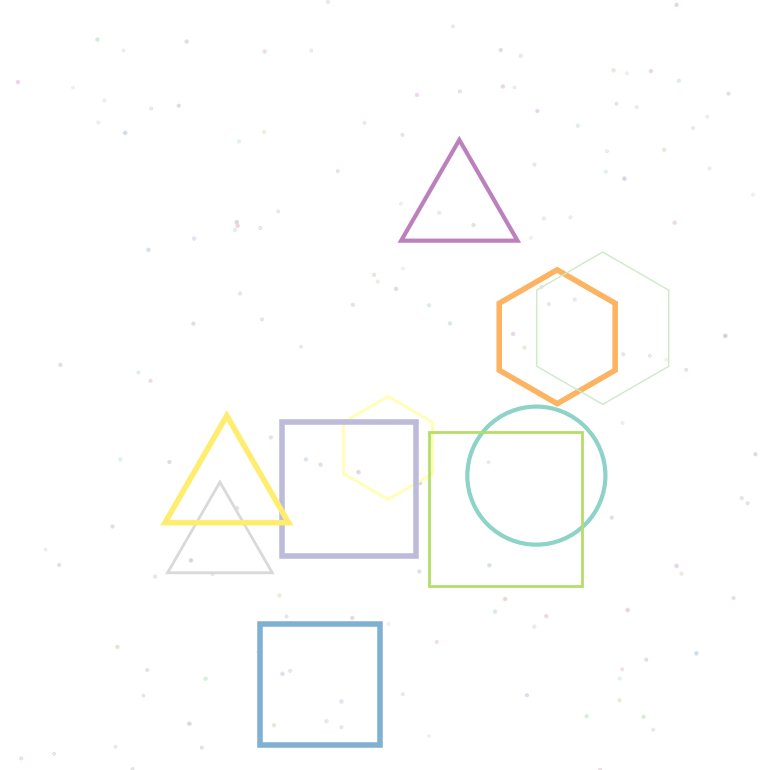[{"shape": "circle", "thickness": 1.5, "radius": 0.45, "center": [0.697, 0.382]}, {"shape": "hexagon", "thickness": 1, "radius": 0.33, "center": [0.504, 0.418]}, {"shape": "square", "thickness": 2, "radius": 0.43, "center": [0.453, 0.365]}, {"shape": "square", "thickness": 2, "radius": 0.39, "center": [0.416, 0.111]}, {"shape": "hexagon", "thickness": 2, "radius": 0.43, "center": [0.724, 0.563]}, {"shape": "square", "thickness": 1, "radius": 0.5, "center": [0.657, 0.339]}, {"shape": "triangle", "thickness": 1, "radius": 0.39, "center": [0.286, 0.295]}, {"shape": "triangle", "thickness": 1.5, "radius": 0.44, "center": [0.597, 0.731]}, {"shape": "hexagon", "thickness": 0.5, "radius": 0.49, "center": [0.783, 0.574]}, {"shape": "triangle", "thickness": 2, "radius": 0.46, "center": [0.294, 0.368]}]